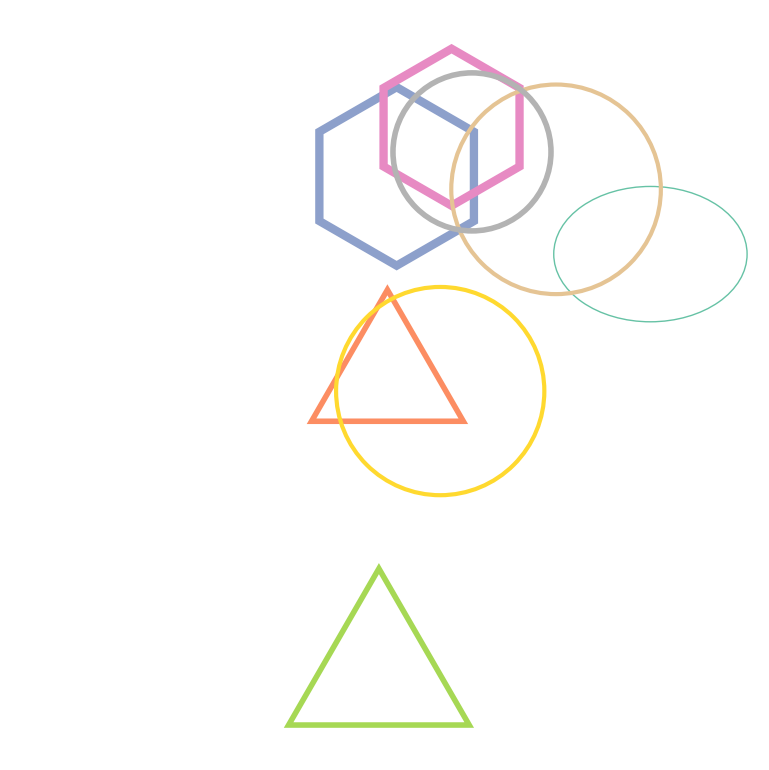[{"shape": "oval", "thickness": 0.5, "radius": 0.63, "center": [0.845, 0.67]}, {"shape": "triangle", "thickness": 2, "radius": 0.57, "center": [0.503, 0.51]}, {"shape": "hexagon", "thickness": 3, "radius": 0.58, "center": [0.515, 0.771]}, {"shape": "hexagon", "thickness": 3, "radius": 0.51, "center": [0.586, 0.835]}, {"shape": "triangle", "thickness": 2, "radius": 0.68, "center": [0.492, 0.126]}, {"shape": "circle", "thickness": 1.5, "radius": 0.68, "center": [0.572, 0.492]}, {"shape": "circle", "thickness": 1.5, "radius": 0.68, "center": [0.722, 0.754]}, {"shape": "circle", "thickness": 2, "radius": 0.51, "center": [0.613, 0.803]}]